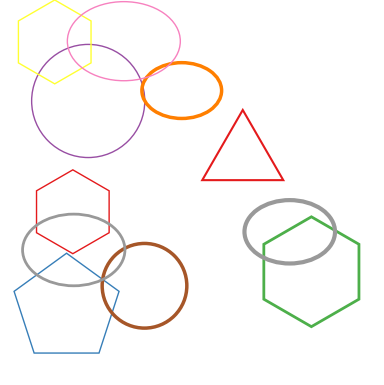[{"shape": "hexagon", "thickness": 1, "radius": 0.54, "center": [0.189, 0.45]}, {"shape": "triangle", "thickness": 1.5, "radius": 0.61, "center": [0.631, 0.593]}, {"shape": "pentagon", "thickness": 1, "radius": 0.72, "center": [0.173, 0.199]}, {"shape": "hexagon", "thickness": 2, "radius": 0.71, "center": [0.809, 0.294]}, {"shape": "circle", "thickness": 1, "radius": 0.73, "center": [0.229, 0.738]}, {"shape": "oval", "thickness": 2.5, "radius": 0.52, "center": [0.472, 0.765]}, {"shape": "hexagon", "thickness": 1, "radius": 0.54, "center": [0.142, 0.891]}, {"shape": "circle", "thickness": 2.5, "radius": 0.55, "center": [0.375, 0.258]}, {"shape": "oval", "thickness": 1, "radius": 0.73, "center": [0.322, 0.893]}, {"shape": "oval", "thickness": 2, "radius": 0.66, "center": [0.192, 0.351]}, {"shape": "oval", "thickness": 3, "radius": 0.59, "center": [0.753, 0.398]}]